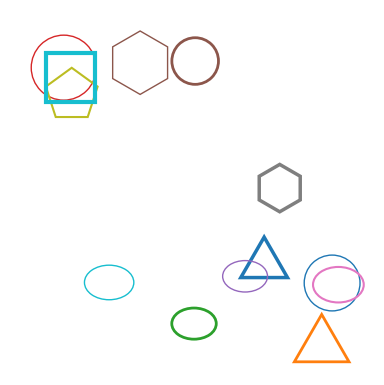[{"shape": "circle", "thickness": 1, "radius": 0.36, "center": [0.863, 0.265]}, {"shape": "triangle", "thickness": 2.5, "radius": 0.35, "center": [0.686, 0.314]}, {"shape": "triangle", "thickness": 2, "radius": 0.41, "center": [0.836, 0.101]}, {"shape": "oval", "thickness": 2, "radius": 0.29, "center": [0.504, 0.159]}, {"shape": "circle", "thickness": 1, "radius": 0.42, "center": [0.166, 0.824]}, {"shape": "oval", "thickness": 1, "radius": 0.29, "center": [0.637, 0.282]}, {"shape": "circle", "thickness": 2, "radius": 0.3, "center": [0.507, 0.841]}, {"shape": "hexagon", "thickness": 1, "radius": 0.41, "center": [0.364, 0.837]}, {"shape": "oval", "thickness": 1.5, "radius": 0.33, "center": [0.879, 0.261]}, {"shape": "hexagon", "thickness": 2.5, "radius": 0.31, "center": [0.727, 0.511]}, {"shape": "pentagon", "thickness": 1.5, "radius": 0.35, "center": [0.186, 0.753]}, {"shape": "square", "thickness": 3, "radius": 0.32, "center": [0.183, 0.799]}, {"shape": "oval", "thickness": 1, "radius": 0.32, "center": [0.283, 0.266]}]